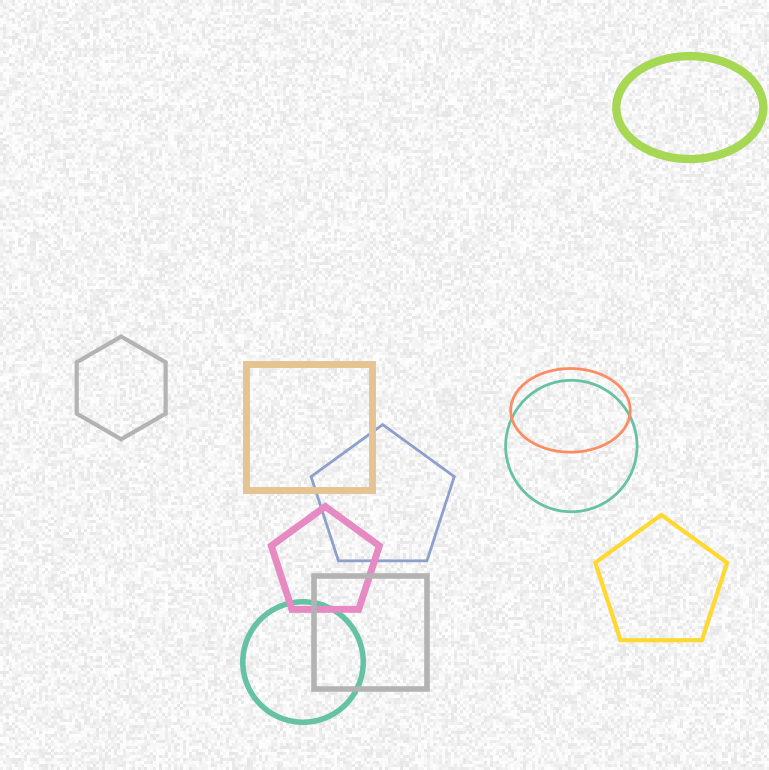[{"shape": "circle", "thickness": 2, "radius": 0.39, "center": [0.394, 0.14]}, {"shape": "circle", "thickness": 1, "radius": 0.43, "center": [0.742, 0.421]}, {"shape": "oval", "thickness": 1, "radius": 0.39, "center": [0.741, 0.467]}, {"shape": "pentagon", "thickness": 1, "radius": 0.49, "center": [0.497, 0.351]}, {"shape": "pentagon", "thickness": 2.5, "radius": 0.37, "center": [0.422, 0.268]}, {"shape": "oval", "thickness": 3, "radius": 0.48, "center": [0.896, 0.86]}, {"shape": "pentagon", "thickness": 1.5, "radius": 0.45, "center": [0.859, 0.241]}, {"shape": "square", "thickness": 2.5, "radius": 0.41, "center": [0.401, 0.446]}, {"shape": "square", "thickness": 2, "radius": 0.37, "center": [0.482, 0.179]}, {"shape": "hexagon", "thickness": 1.5, "radius": 0.33, "center": [0.157, 0.496]}]